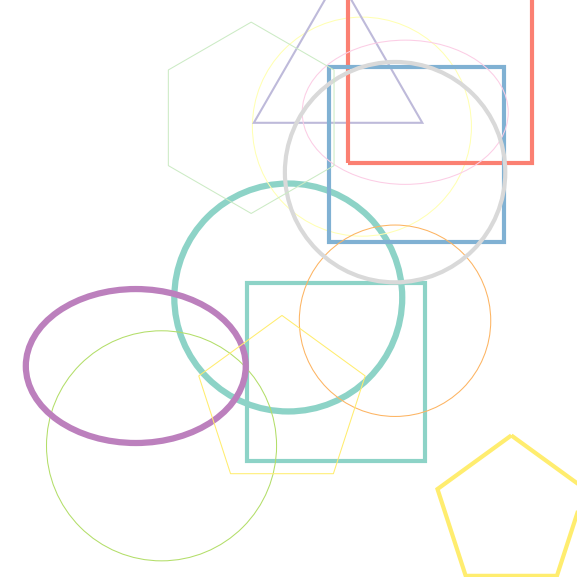[{"shape": "square", "thickness": 2, "radius": 0.77, "center": [0.582, 0.355]}, {"shape": "circle", "thickness": 3, "radius": 0.99, "center": [0.499, 0.484]}, {"shape": "circle", "thickness": 0.5, "radius": 0.95, "center": [0.627, 0.78]}, {"shape": "triangle", "thickness": 1, "radius": 0.84, "center": [0.585, 0.871]}, {"shape": "square", "thickness": 2, "radius": 0.8, "center": [0.762, 0.876]}, {"shape": "square", "thickness": 2, "radius": 0.76, "center": [0.721, 0.732]}, {"shape": "circle", "thickness": 0.5, "radius": 0.83, "center": [0.684, 0.444]}, {"shape": "circle", "thickness": 0.5, "radius": 1.0, "center": [0.28, 0.227]}, {"shape": "oval", "thickness": 0.5, "radius": 0.89, "center": [0.702, 0.805]}, {"shape": "circle", "thickness": 2, "radius": 0.95, "center": [0.684, 0.701]}, {"shape": "oval", "thickness": 3, "radius": 0.95, "center": [0.235, 0.365]}, {"shape": "hexagon", "thickness": 0.5, "radius": 0.83, "center": [0.435, 0.795]}, {"shape": "pentagon", "thickness": 2, "radius": 0.67, "center": [0.885, 0.111]}, {"shape": "pentagon", "thickness": 0.5, "radius": 0.76, "center": [0.488, 0.301]}]